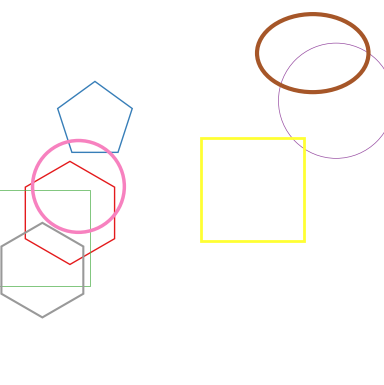[{"shape": "hexagon", "thickness": 1, "radius": 0.67, "center": [0.182, 0.447]}, {"shape": "pentagon", "thickness": 1, "radius": 0.51, "center": [0.247, 0.687]}, {"shape": "square", "thickness": 0.5, "radius": 0.63, "center": [0.108, 0.381]}, {"shape": "circle", "thickness": 0.5, "radius": 0.75, "center": [0.873, 0.738]}, {"shape": "square", "thickness": 2, "radius": 0.67, "center": [0.657, 0.508]}, {"shape": "oval", "thickness": 3, "radius": 0.72, "center": [0.812, 0.862]}, {"shape": "circle", "thickness": 2.5, "radius": 0.6, "center": [0.204, 0.516]}, {"shape": "hexagon", "thickness": 1.5, "radius": 0.61, "center": [0.11, 0.298]}]